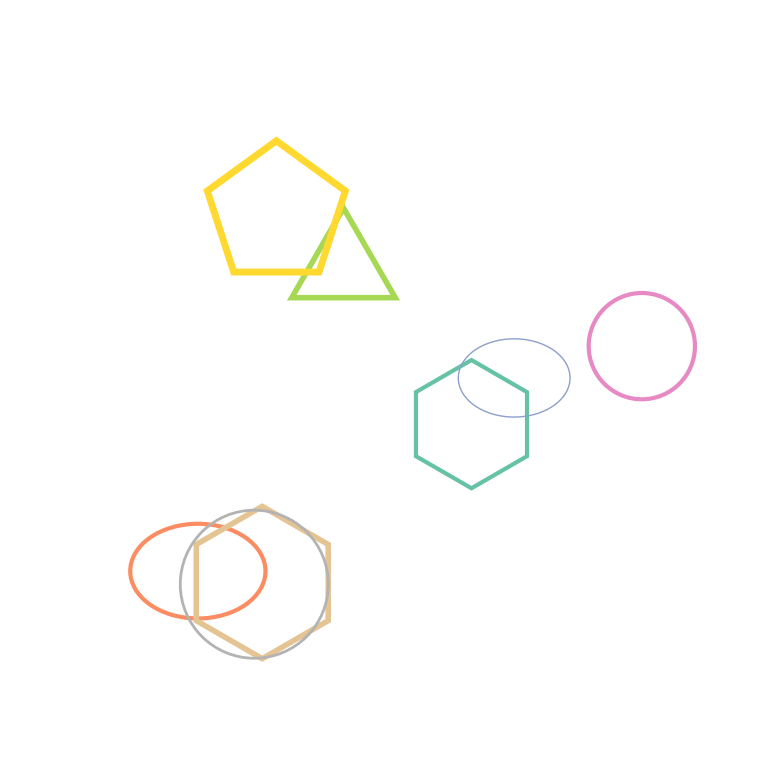[{"shape": "hexagon", "thickness": 1.5, "radius": 0.42, "center": [0.612, 0.449]}, {"shape": "oval", "thickness": 1.5, "radius": 0.44, "center": [0.257, 0.258]}, {"shape": "oval", "thickness": 0.5, "radius": 0.36, "center": [0.668, 0.509]}, {"shape": "circle", "thickness": 1.5, "radius": 0.35, "center": [0.834, 0.55]}, {"shape": "triangle", "thickness": 2, "radius": 0.39, "center": [0.446, 0.652]}, {"shape": "pentagon", "thickness": 2.5, "radius": 0.47, "center": [0.359, 0.723]}, {"shape": "hexagon", "thickness": 2, "radius": 0.49, "center": [0.341, 0.243]}, {"shape": "circle", "thickness": 1, "radius": 0.48, "center": [0.33, 0.241]}]